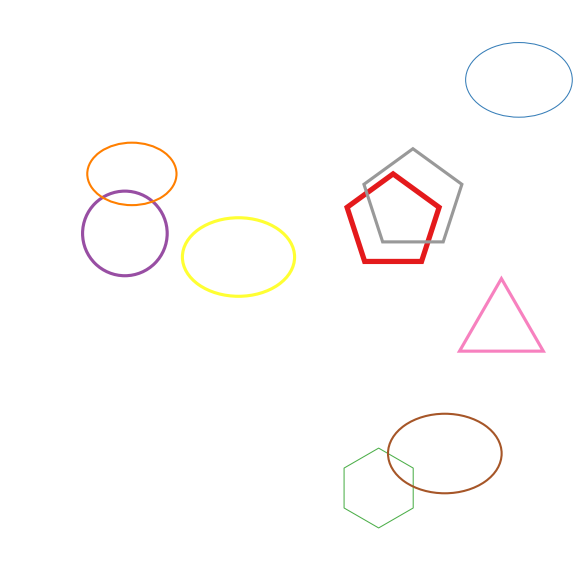[{"shape": "pentagon", "thickness": 2.5, "radius": 0.42, "center": [0.681, 0.614]}, {"shape": "oval", "thickness": 0.5, "radius": 0.46, "center": [0.899, 0.861]}, {"shape": "hexagon", "thickness": 0.5, "radius": 0.35, "center": [0.656, 0.154]}, {"shape": "circle", "thickness": 1.5, "radius": 0.37, "center": [0.216, 0.595]}, {"shape": "oval", "thickness": 1, "radius": 0.39, "center": [0.228, 0.698]}, {"shape": "oval", "thickness": 1.5, "radius": 0.49, "center": [0.413, 0.554]}, {"shape": "oval", "thickness": 1, "radius": 0.49, "center": [0.77, 0.214]}, {"shape": "triangle", "thickness": 1.5, "radius": 0.42, "center": [0.868, 0.433]}, {"shape": "pentagon", "thickness": 1.5, "radius": 0.45, "center": [0.715, 0.652]}]